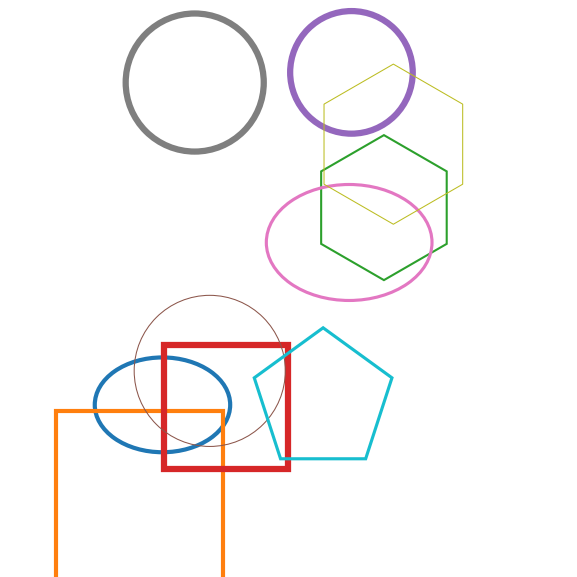[{"shape": "oval", "thickness": 2, "radius": 0.59, "center": [0.281, 0.298]}, {"shape": "square", "thickness": 2, "radius": 0.73, "center": [0.241, 0.143]}, {"shape": "hexagon", "thickness": 1, "radius": 0.63, "center": [0.665, 0.64]}, {"shape": "square", "thickness": 3, "radius": 0.54, "center": [0.392, 0.294]}, {"shape": "circle", "thickness": 3, "radius": 0.53, "center": [0.609, 0.874]}, {"shape": "circle", "thickness": 0.5, "radius": 0.65, "center": [0.363, 0.357]}, {"shape": "oval", "thickness": 1.5, "radius": 0.72, "center": [0.605, 0.579]}, {"shape": "circle", "thickness": 3, "radius": 0.6, "center": [0.337, 0.856]}, {"shape": "hexagon", "thickness": 0.5, "radius": 0.69, "center": [0.681, 0.749]}, {"shape": "pentagon", "thickness": 1.5, "radius": 0.63, "center": [0.56, 0.306]}]